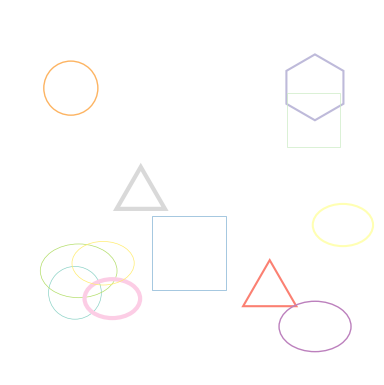[{"shape": "circle", "thickness": 0.5, "radius": 0.34, "center": [0.195, 0.239]}, {"shape": "oval", "thickness": 1.5, "radius": 0.39, "center": [0.891, 0.416]}, {"shape": "hexagon", "thickness": 1.5, "radius": 0.43, "center": [0.818, 0.773]}, {"shape": "triangle", "thickness": 1.5, "radius": 0.4, "center": [0.701, 0.245]}, {"shape": "square", "thickness": 0.5, "radius": 0.48, "center": [0.491, 0.342]}, {"shape": "circle", "thickness": 1, "radius": 0.35, "center": [0.184, 0.771]}, {"shape": "oval", "thickness": 0.5, "radius": 0.5, "center": [0.204, 0.297]}, {"shape": "oval", "thickness": 3, "radius": 0.36, "center": [0.292, 0.224]}, {"shape": "triangle", "thickness": 3, "radius": 0.36, "center": [0.366, 0.494]}, {"shape": "oval", "thickness": 1, "radius": 0.47, "center": [0.818, 0.152]}, {"shape": "square", "thickness": 0.5, "radius": 0.35, "center": [0.814, 0.688]}, {"shape": "oval", "thickness": 0.5, "radius": 0.4, "center": [0.268, 0.316]}]